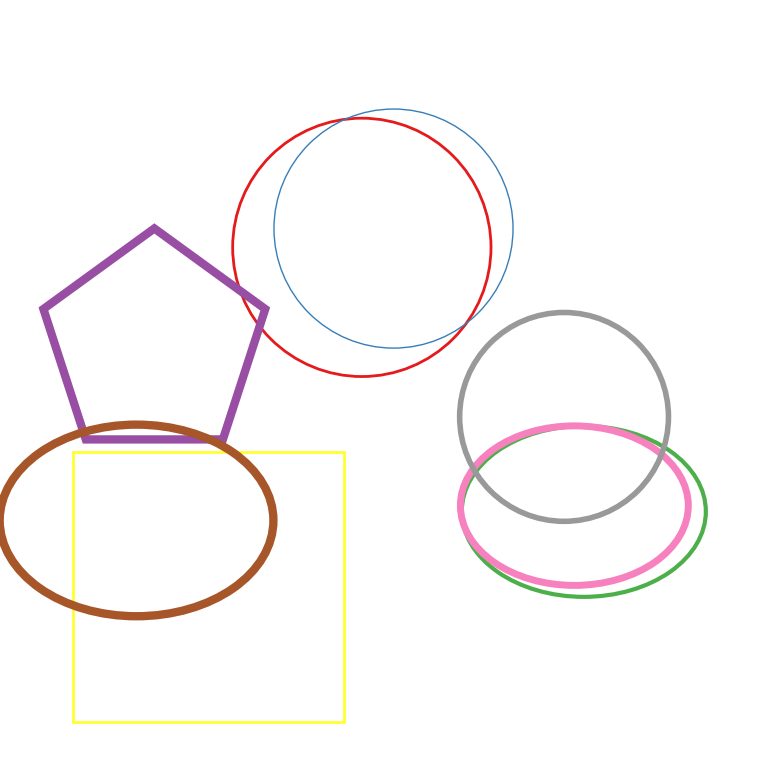[{"shape": "circle", "thickness": 1, "radius": 0.84, "center": [0.47, 0.679]}, {"shape": "circle", "thickness": 0.5, "radius": 0.78, "center": [0.511, 0.703]}, {"shape": "oval", "thickness": 1.5, "radius": 0.79, "center": [0.758, 0.336]}, {"shape": "pentagon", "thickness": 3, "radius": 0.76, "center": [0.2, 0.552]}, {"shape": "square", "thickness": 1, "radius": 0.88, "center": [0.271, 0.238]}, {"shape": "oval", "thickness": 3, "radius": 0.89, "center": [0.177, 0.324]}, {"shape": "oval", "thickness": 2.5, "radius": 0.74, "center": [0.746, 0.343]}, {"shape": "circle", "thickness": 2, "radius": 0.68, "center": [0.733, 0.459]}]